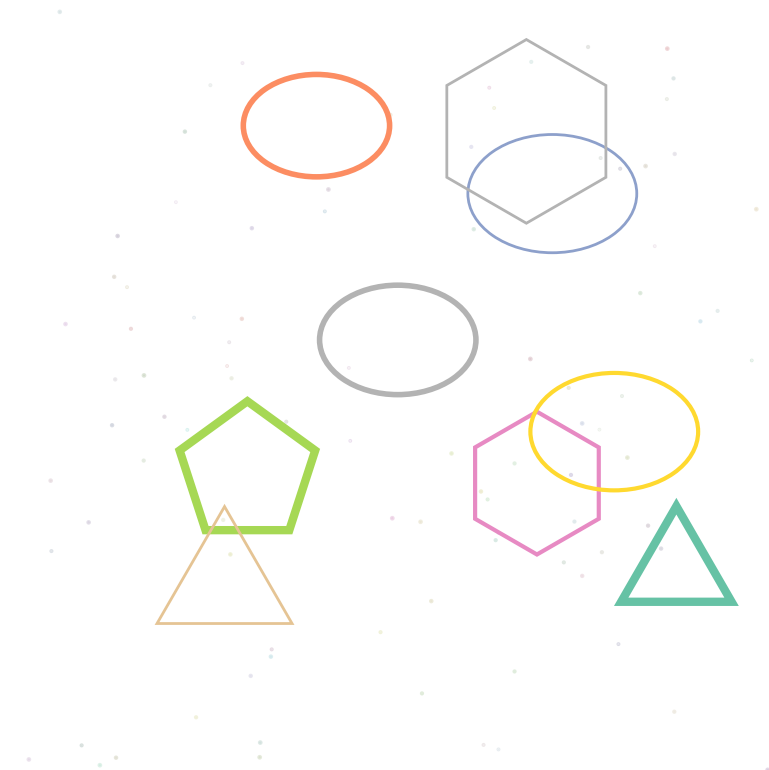[{"shape": "triangle", "thickness": 3, "radius": 0.41, "center": [0.878, 0.26]}, {"shape": "oval", "thickness": 2, "radius": 0.48, "center": [0.411, 0.837]}, {"shape": "oval", "thickness": 1, "radius": 0.55, "center": [0.717, 0.749]}, {"shape": "hexagon", "thickness": 1.5, "radius": 0.46, "center": [0.697, 0.373]}, {"shape": "pentagon", "thickness": 3, "radius": 0.46, "center": [0.321, 0.386]}, {"shape": "oval", "thickness": 1.5, "radius": 0.54, "center": [0.798, 0.439]}, {"shape": "triangle", "thickness": 1, "radius": 0.51, "center": [0.292, 0.241]}, {"shape": "oval", "thickness": 2, "radius": 0.51, "center": [0.517, 0.559]}, {"shape": "hexagon", "thickness": 1, "radius": 0.6, "center": [0.684, 0.829]}]